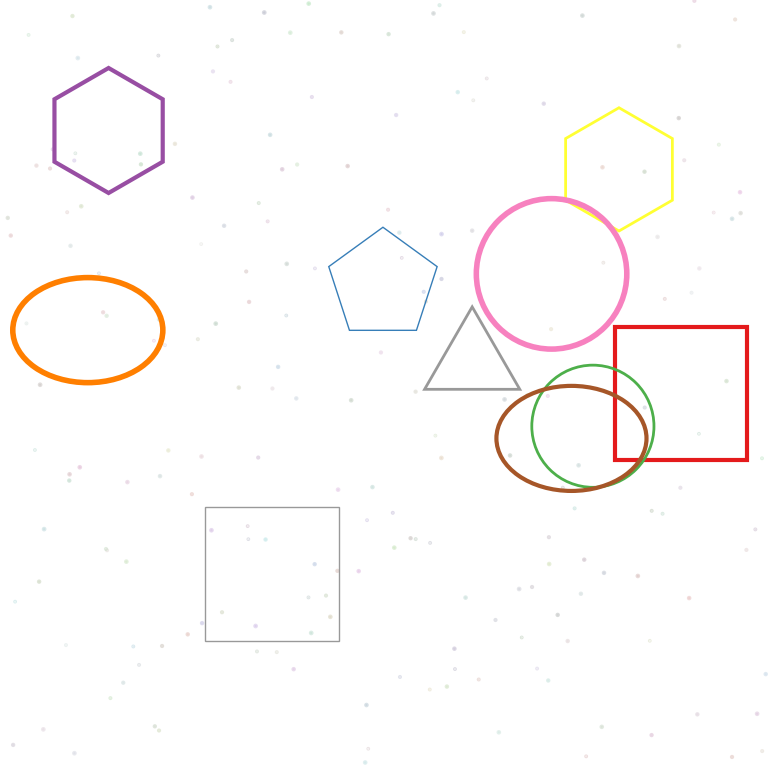[{"shape": "square", "thickness": 1.5, "radius": 0.43, "center": [0.884, 0.489]}, {"shape": "pentagon", "thickness": 0.5, "radius": 0.37, "center": [0.497, 0.631]}, {"shape": "circle", "thickness": 1, "radius": 0.4, "center": [0.77, 0.446]}, {"shape": "hexagon", "thickness": 1.5, "radius": 0.41, "center": [0.141, 0.831]}, {"shape": "oval", "thickness": 2, "radius": 0.49, "center": [0.114, 0.571]}, {"shape": "hexagon", "thickness": 1, "radius": 0.4, "center": [0.804, 0.78]}, {"shape": "oval", "thickness": 1.5, "radius": 0.49, "center": [0.742, 0.431]}, {"shape": "circle", "thickness": 2, "radius": 0.49, "center": [0.716, 0.644]}, {"shape": "square", "thickness": 0.5, "radius": 0.44, "center": [0.353, 0.254]}, {"shape": "triangle", "thickness": 1, "radius": 0.36, "center": [0.613, 0.53]}]